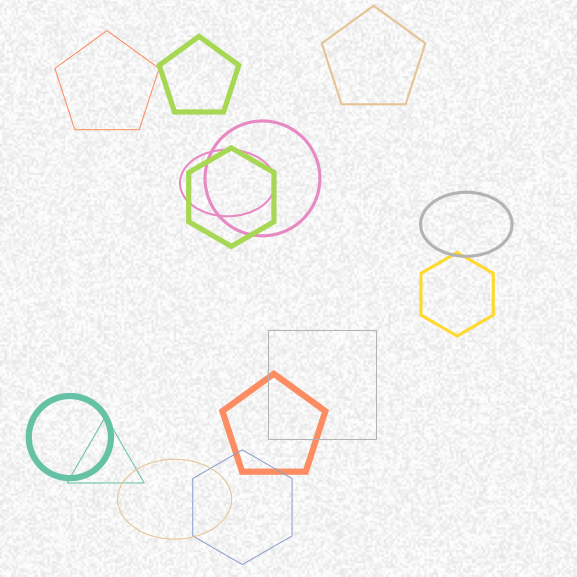[{"shape": "triangle", "thickness": 0.5, "radius": 0.39, "center": [0.183, 0.201]}, {"shape": "circle", "thickness": 3, "radius": 0.36, "center": [0.121, 0.242]}, {"shape": "pentagon", "thickness": 0.5, "radius": 0.47, "center": [0.185, 0.851]}, {"shape": "pentagon", "thickness": 3, "radius": 0.47, "center": [0.474, 0.258]}, {"shape": "hexagon", "thickness": 0.5, "radius": 0.5, "center": [0.42, 0.121]}, {"shape": "oval", "thickness": 1, "radius": 0.41, "center": [0.394, 0.682]}, {"shape": "circle", "thickness": 1.5, "radius": 0.5, "center": [0.454, 0.69]}, {"shape": "pentagon", "thickness": 2.5, "radius": 0.36, "center": [0.345, 0.864]}, {"shape": "hexagon", "thickness": 2.5, "radius": 0.43, "center": [0.401, 0.658]}, {"shape": "hexagon", "thickness": 1.5, "radius": 0.36, "center": [0.792, 0.49]}, {"shape": "pentagon", "thickness": 1, "radius": 0.47, "center": [0.647, 0.895]}, {"shape": "oval", "thickness": 0.5, "radius": 0.49, "center": [0.302, 0.135]}, {"shape": "square", "thickness": 0.5, "radius": 0.47, "center": [0.558, 0.333]}, {"shape": "oval", "thickness": 1.5, "radius": 0.4, "center": [0.808, 0.611]}]